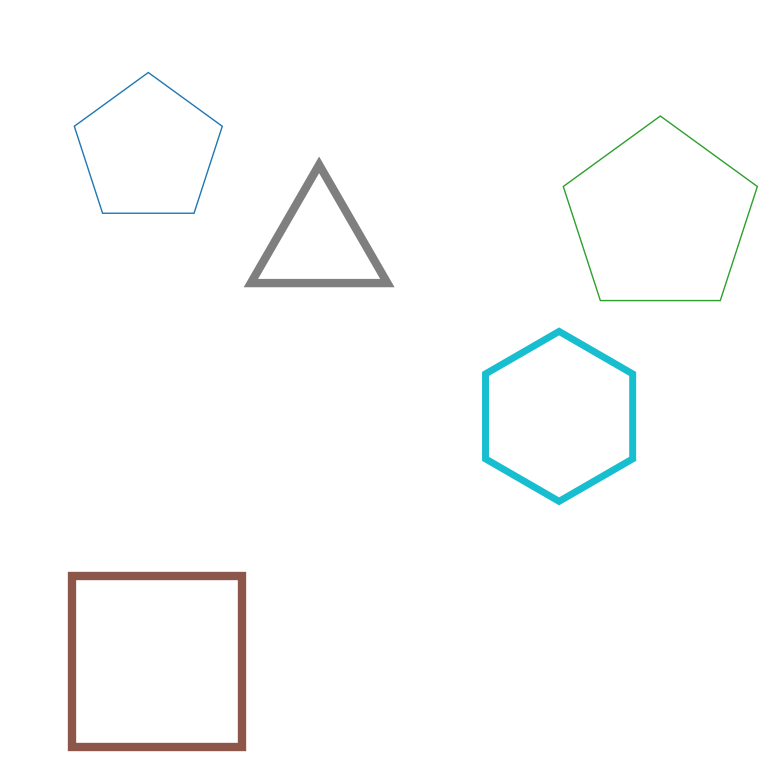[{"shape": "pentagon", "thickness": 0.5, "radius": 0.51, "center": [0.193, 0.805]}, {"shape": "pentagon", "thickness": 0.5, "radius": 0.66, "center": [0.858, 0.717]}, {"shape": "square", "thickness": 3, "radius": 0.55, "center": [0.204, 0.141]}, {"shape": "triangle", "thickness": 3, "radius": 0.51, "center": [0.414, 0.684]}, {"shape": "hexagon", "thickness": 2.5, "radius": 0.55, "center": [0.726, 0.459]}]